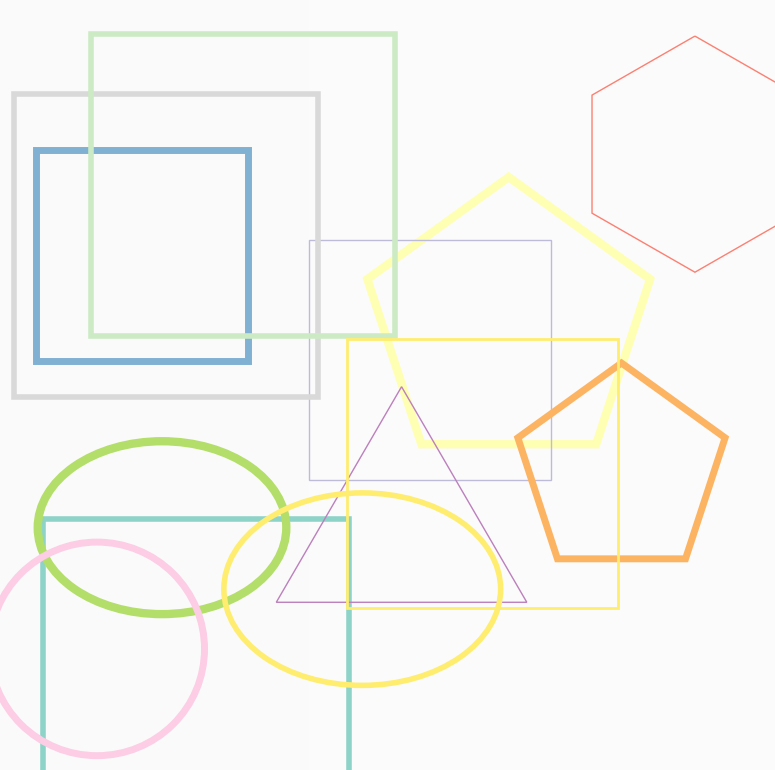[{"shape": "square", "thickness": 2, "radius": 0.99, "center": [0.253, 0.128]}, {"shape": "pentagon", "thickness": 3, "radius": 0.96, "center": [0.656, 0.578]}, {"shape": "square", "thickness": 0.5, "radius": 0.78, "center": [0.554, 0.533]}, {"shape": "hexagon", "thickness": 0.5, "radius": 0.77, "center": [0.897, 0.8]}, {"shape": "square", "thickness": 2.5, "radius": 0.68, "center": [0.183, 0.668]}, {"shape": "pentagon", "thickness": 2.5, "radius": 0.7, "center": [0.802, 0.388]}, {"shape": "oval", "thickness": 3, "radius": 0.8, "center": [0.209, 0.315]}, {"shape": "circle", "thickness": 2.5, "radius": 0.69, "center": [0.125, 0.157]}, {"shape": "square", "thickness": 2, "radius": 0.98, "center": [0.214, 0.682]}, {"shape": "triangle", "thickness": 0.5, "radius": 0.93, "center": [0.518, 0.311]}, {"shape": "square", "thickness": 2, "radius": 0.98, "center": [0.314, 0.76]}, {"shape": "square", "thickness": 1, "radius": 0.87, "center": [0.623, 0.385]}, {"shape": "oval", "thickness": 2, "radius": 0.89, "center": [0.467, 0.235]}]